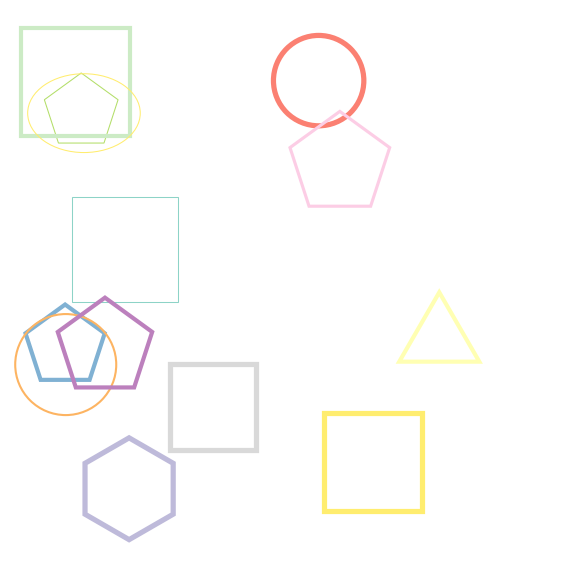[{"shape": "square", "thickness": 0.5, "radius": 0.46, "center": [0.216, 0.567]}, {"shape": "triangle", "thickness": 2, "radius": 0.4, "center": [0.761, 0.413]}, {"shape": "hexagon", "thickness": 2.5, "radius": 0.44, "center": [0.224, 0.153]}, {"shape": "circle", "thickness": 2.5, "radius": 0.39, "center": [0.552, 0.86]}, {"shape": "pentagon", "thickness": 2, "radius": 0.36, "center": [0.113, 0.4]}, {"shape": "circle", "thickness": 1, "radius": 0.44, "center": [0.114, 0.368]}, {"shape": "pentagon", "thickness": 0.5, "radius": 0.34, "center": [0.141, 0.806]}, {"shape": "pentagon", "thickness": 1.5, "radius": 0.45, "center": [0.588, 0.715]}, {"shape": "square", "thickness": 2.5, "radius": 0.37, "center": [0.369, 0.295]}, {"shape": "pentagon", "thickness": 2, "radius": 0.43, "center": [0.182, 0.398]}, {"shape": "square", "thickness": 2, "radius": 0.47, "center": [0.131, 0.857]}, {"shape": "oval", "thickness": 0.5, "radius": 0.49, "center": [0.145, 0.803]}, {"shape": "square", "thickness": 2.5, "radius": 0.42, "center": [0.646, 0.199]}]